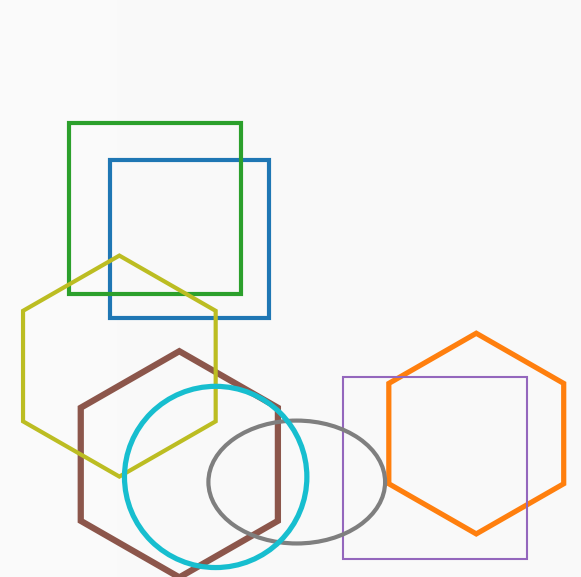[{"shape": "square", "thickness": 2, "radius": 0.68, "center": [0.327, 0.585]}, {"shape": "hexagon", "thickness": 2.5, "radius": 0.87, "center": [0.819, 0.248]}, {"shape": "square", "thickness": 2, "radius": 0.74, "center": [0.267, 0.638]}, {"shape": "square", "thickness": 1, "radius": 0.79, "center": [0.749, 0.189]}, {"shape": "hexagon", "thickness": 3, "radius": 0.98, "center": [0.309, 0.195]}, {"shape": "oval", "thickness": 2, "radius": 0.76, "center": [0.511, 0.164]}, {"shape": "hexagon", "thickness": 2, "radius": 0.96, "center": [0.205, 0.365]}, {"shape": "circle", "thickness": 2.5, "radius": 0.78, "center": [0.371, 0.173]}]